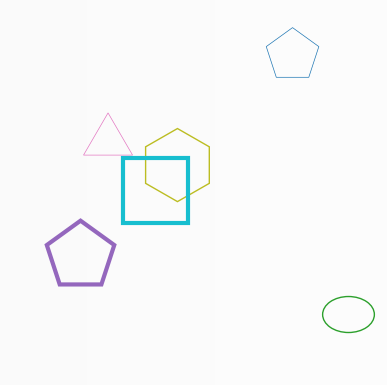[{"shape": "pentagon", "thickness": 0.5, "radius": 0.36, "center": [0.755, 0.857]}, {"shape": "oval", "thickness": 1, "radius": 0.33, "center": [0.899, 0.183]}, {"shape": "pentagon", "thickness": 3, "radius": 0.46, "center": [0.208, 0.335]}, {"shape": "triangle", "thickness": 0.5, "radius": 0.37, "center": [0.279, 0.634]}, {"shape": "hexagon", "thickness": 1, "radius": 0.47, "center": [0.458, 0.571]}, {"shape": "square", "thickness": 3, "radius": 0.42, "center": [0.401, 0.505]}]